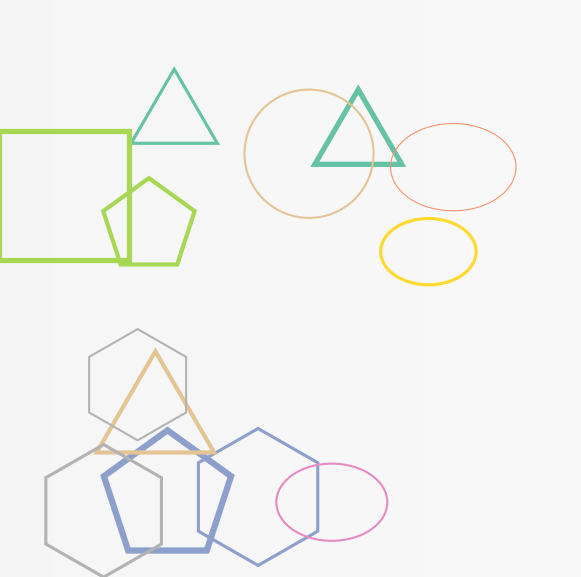[{"shape": "triangle", "thickness": 2.5, "radius": 0.43, "center": [0.616, 0.758]}, {"shape": "triangle", "thickness": 1.5, "radius": 0.43, "center": [0.3, 0.794]}, {"shape": "oval", "thickness": 0.5, "radius": 0.54, "center": [0.78, 0.71]}, {"shape": "pentagon", "thickness": 3, "radius": 0.58, "center": [0.288, 0.139]}, {"shape": "hexagon", "thickness": 1.5, "radius": 0.59, "center": [0.444, 0.139]}, {"shape": "oval", "thickness": 1, "radius": 0.48, "center": [0.571, 0.129]}, {"shape": "square", "thickness": 2.5, "radius": 0.56, "center": [0.11, 0.66]}, {"shape": "pentagon", "thickness": 2, "radius": 0.41, "center": [0.256, 0.608]}, {"shape": "oval", "thickness": 1.5, "radius": 0.41, "center": [0.737, 0.563]}, {"shape": "triangle", "thickness": 2, "radius": 0.58, "center": [0.267, 0.274]}, {"shape": "circle", "thickness": 1, "radius": 0.56, "center": [0.532, 0.733]}, {"shape": "hexagon", "thickness": 1, "radius": 0.48, "center": [0.237, 0.333]}, {"shape": "hexagon", "thickness": 1.5, "radius": 0.57, "center": [0.178, 0.115]}]